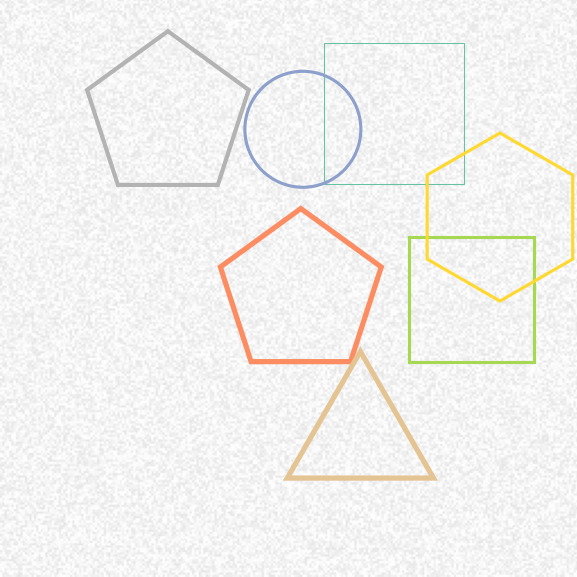[{"shape": "square", "thickness": 0.5, "radius": 0.61, "center": [0.682, 0.802]}, {"shape": "pentagon", "thickness": 2.5, "radius": 0.73, "center": [0.521, 0.491]}, {"shape": "circle", "thickness": 1.5, "radius": 0.5, "center": [0.524, 0.775]}, {"shape": "square", "thickness": 1.5, "radius": 0.54, "center": [0.816, 0.481]}, {"shape": "hexagon", "thickness": 1.5, "radius": 0.73, "center": [0.866, 0.623]}, {"shape": "triangle", "thickness": 2.5, "radius": 0.73, "center": [0.624, 0.244]}, {"shape": "pentagon", "thickness": 2, "radius": 0.74, "center": [0.291, 0.798]}]